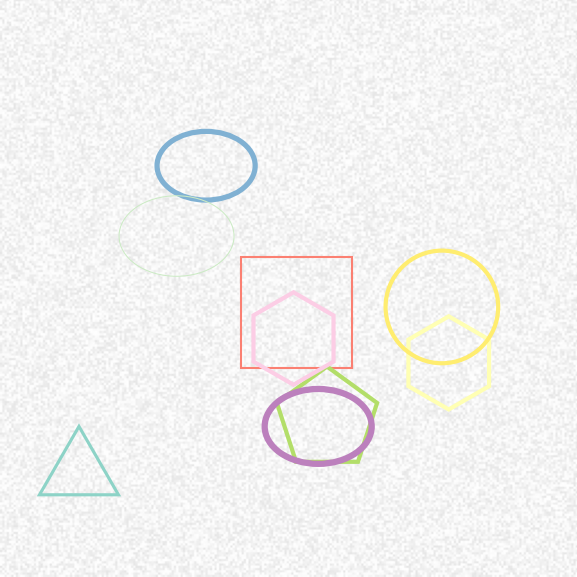[{"shape": "triangle", "thickness": 1.5, "radius": 0.39, "center": [0.137, 0.182]}, {"shape": "hexagon", "thickness": 2, "radius": 0.4, "center": [0.777, 0.371]}, {"shape": "square", "thickness": 1, "radius": 0.48, "center": [0.514, 0.458]}, {"shape": "oval", "thickness": 2.5, "radius": 0.42, "center": [0.357, 0.712]}, {"shape": "pentagon", "thickness": 2, "radius": 0.46, "center": [0.566, 0.273]}, {"shape": "hexagon", "thickness": 2, "radius": 0.4, "center": [0.508, 0.413]}, {"shape": "oval", "thickness": 3, "radius": 0.46, "center": [0.551, 0.261]}, {"shape": "oval", "thickness": 0.5, "radius": 0.5, "center": [0.306, 0.59]}, {"shape": "circle", "thickness": 2, "radius": 0.49, "center": [0.765, 0.468]}]